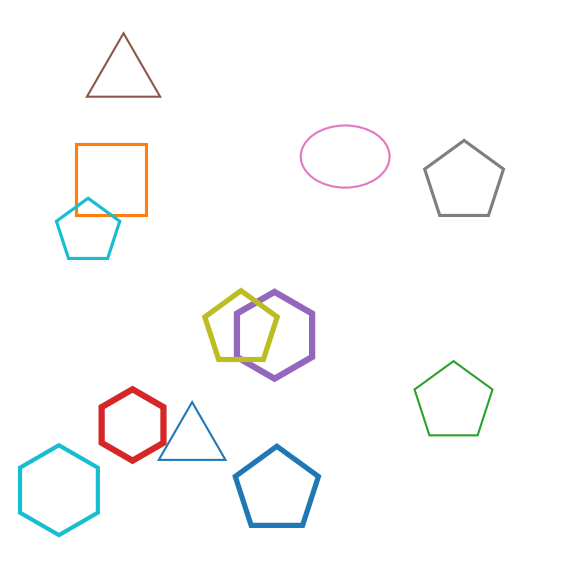[{"shape": "triangle", "thickness": 1, "radius": 0.33, "center": [0.333, 0.236]}, {"shape": "pentagon", "thickness": 2.5, "radius": 0.38, "center": [0.479, 0.151]}, {"shape": "square", "thickness": 1.5, "radius": 0.3, "center": [0.192, 0.688]}, {"shape": "pentagon", "thickness": 1, "radius": 0.36, "center": [0.785, 0.303]}, {"shape": "hexagon", "thickness": 3, "radius": 0.31, "center": [0.23, 0.263]}, {"shape": "hexagon", "thickness": 3, "radius": 0.38, "center": [0.475, 0.419]}, {"shape": "triangle", "thickness": 1, "radius": 0.37, "center": [0.214, 0.868]}, {"shape": "oval", "thickness": 1, "radius": 0.38, "center": [0.598, 0.728]}, {"shape": "pentagon", "thickness": 1.5, "radius": 0.36, "center": [0.804, 0.684]}, {"shape": "pentagon", "thickness": 2.5, "radius": 0.33, "center": [0.417, 0.43]}, {"shape": "hexagon", "thickness": 2, "radius": 0.39, "center": [0.102, 0.15]}, {"shape": "pentagon", "thickness": 1.5, "radius": 0.29, "center": [0.153, 0.598]}]